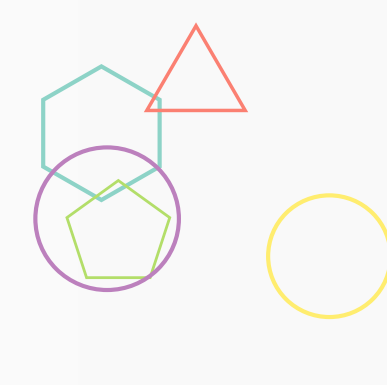[{"shape": "hexagon", "thickness": 3, "radius": 0.87, "center": [0.262, 0.654]}, {"shape": "triangle", "thickness": 2.5, "radius": 0.73, "center": [0.506, 0.786]}, {"shape": "pentagon", "thickness": 2, "radius": 0.7, "center": [0.305, 0.392]}, {"shape": "circle", "thickness": 3, "radius": 0.93, "center": [0.276, 0.432]}, {"shape": "circle", "thickness": 3, "radius": 0.79, "center": [0.85, 0.335]}]